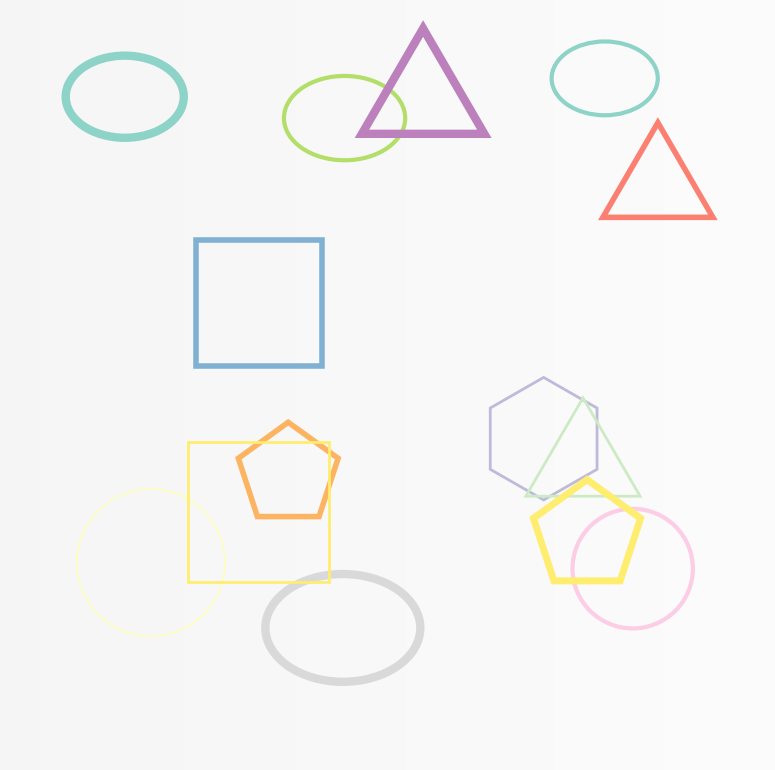[{"shape": "oval", "thickness": 1.5, "radius": 0.34, "center": [0.78, 0.898]}, {"shape": "oval", "thickness": 3, "radius": 0.38, "center": [0.161, 0.874]}, {"shape": "circle", "thickness": 0.5, "radius": 0.48, "center": [0.195, 0.269]}, {"shape": "hexagon", "thickness": 1, "radius": 0.4, "center": [0.701, 0.43]}, {"shape": "triangle", "thickness": 2, "radius": 0.41, "center": [0.849, 0.759]}, {"shape": "square", "thickness": 2, "radius": 0.41, "center": [0.334, 0.606]}, {"shape": "pentagon", "thickness": 2, "radius": 0.34, "center": [0.372, 0.384]}, {"shape": "oval", "thickness": 1.5, "radius": 0.39, "center": [0.445, 0.847]}, {"shape": "circle", "thickness": 1.5, "radius": 0.39, "center": [0.816, 0.262]}, {"shape": "oval", "thickness": 3, "radius": 0.5, "center": [0.442, 0.185]}, {"shape": "triangle", "thickness": 3, "radius": 0.46, "center": [0.546, 0.872]}, {"shape": "triangle", "thickness": 1, "radius": 0.43, "center": [0.752, 0.398]}, {"shape": "square", "thickness": 1, "radius": 0.45, "center": [0.334, 0.335]}, {"shape": "pentagon", "thickness": 2.5, "radius": 0.36, "center": [0.757, 0.304]}]